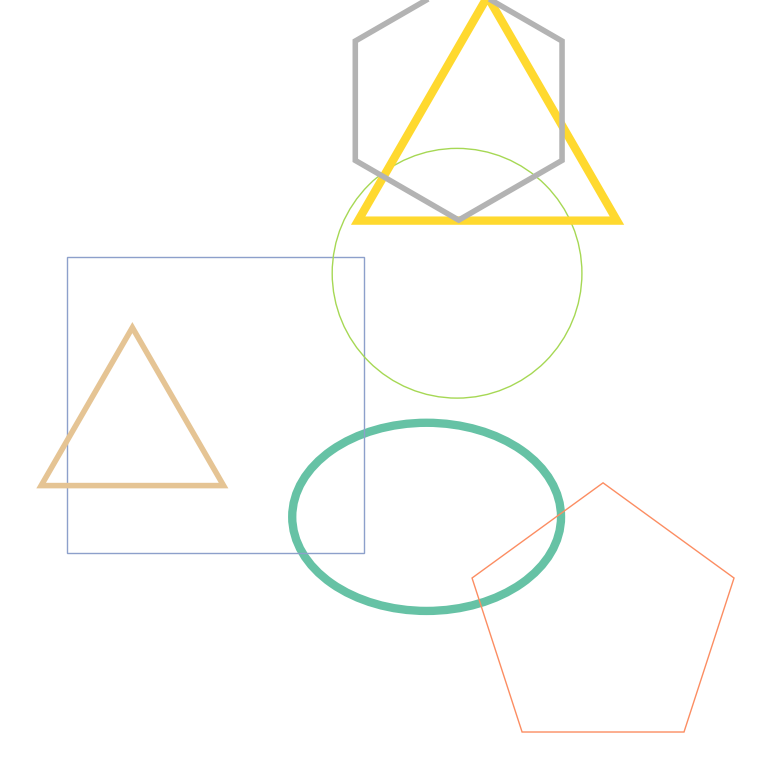[{"shape": "oval", "thickness": 3, "radius": 0.87, "center": [0.554, 0.329]}, {"shape": "pentagon", "thickness": 0.5, "radius": 0.89, "center": [0.783, 0.194]}, {"shape": "square", "thickness": 0.5, "radius": 0.96, "center": [0.28, 0.474]}, {"shape": "circle", "thickness": 0.5, "radius": 0.81, "center": [0.594, 0.645]}, {"shape": "triangle", "thickness": 3, "radius": 0.97, "center": [0.633, 0.811]}, {"shape": "triangle", "thickness": 2, "radius": 0.68, "center": [0.172, 0.438]}, {"shape": "hexagon", "thickness": 2, "radius": 0.78, "center": [0.596, 0.869]}]